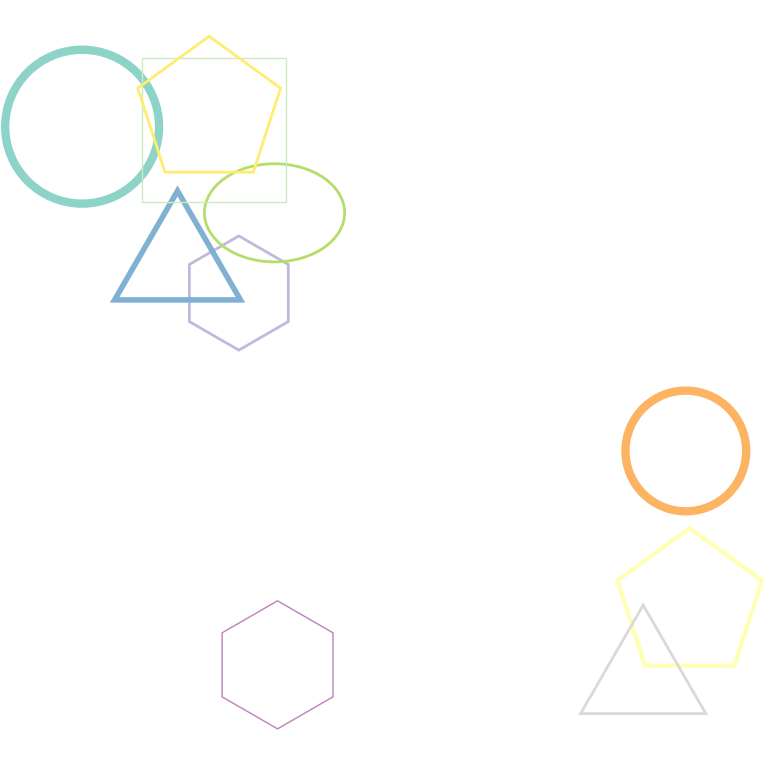[{"shape": "circle", "thickness": 3, "radius": 0.5, "center": [0.107, 0.835]}, {"shape": "pentagon", "thickness": 1.5, "radius": 0.49, "center": [0.896, 0.215]}, {"shape": "hexagon", "thickness": 1, "radius": 0.37, "center": [0.31, 0.619]}, {"shape": "triangle", "thickness": 2, "radius": 0.47, "center": [0.231, 0.658]}, {"shape": "circle", "thickness": 3, "radius": 0.39, "center": [0.891, 0.414]}, {"shape": "oval", "thickness": 1, "radius": 0.46, "center": [0.357, 0.724]}, {"shape": "triangle", "thickness": 1, "radius": 0.47, "center": [0.835, 0.12]}, {"shape": "hexagon", "thickness": 0.5, "radius": 0.42, "center": [0.36, 0.137]}, {"shape": "square", "thickness": 0.5, "radius": 0.47, "center": [0.278, 0.831]}, {"shape": "pentagon", "thickness": 1, "radius": 0.49, "center": [0.272, 0.855]}]